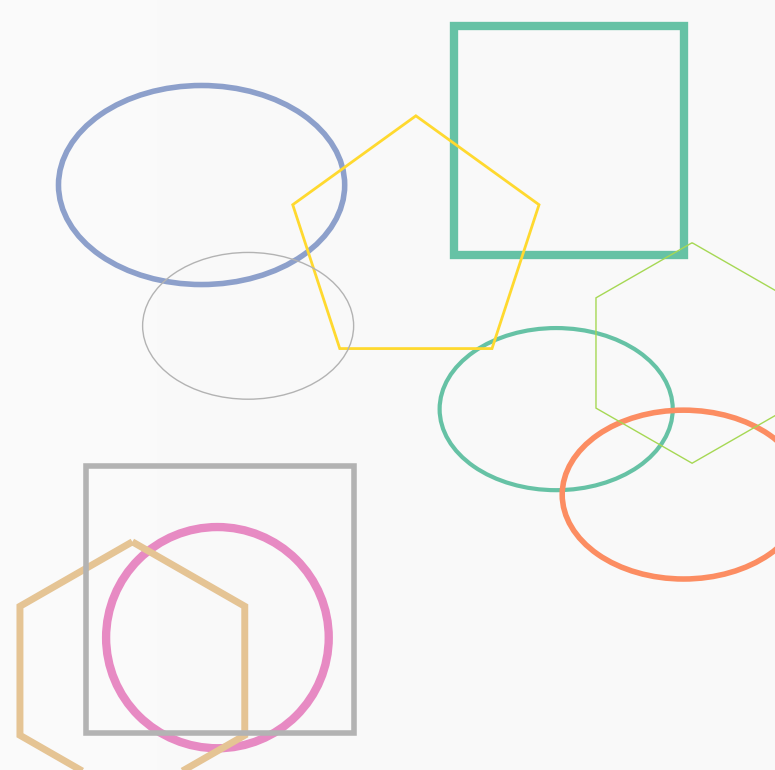[{"shape": "oval", "thickness": 1.5, "radius": 0.75, "center": [0.718, 0.469]}, {"shape": "square", "thickness": 3, "radius": 0.74, "center": [0.734, 0.817]}, {"shape": "oval", "thickness": 2, "radius": 0.78, "center": [0.882, 0.358]}, {"shape": "oval", "thickness": 2, "radius": 0.92, "center": [0.26, 0.76]}, {"shape": "circle", "thickness": 3, "radius": 0.72, "center": [0.281, 0.172]}, {"shape": "hexagon", "thickness": 0.5, "radius": 0.72, "center": [0.893, 0.542]}, {"shape": "pentagon", "thickness": 1, "radius": 0.84, "center": [0.537, 0.682]}, {"shape": "hexagon", "thickness": 2.5, "radius": 0.84, "center": [0.171, 0.129]}, {"shape": "square", "thickness": 2, "radius": 0.86, "center": [0.284, 0.221]}, {"shape": "oval", "thickness": 0.5, "radius": 0.68, "center": [0.32, 0.577]}]